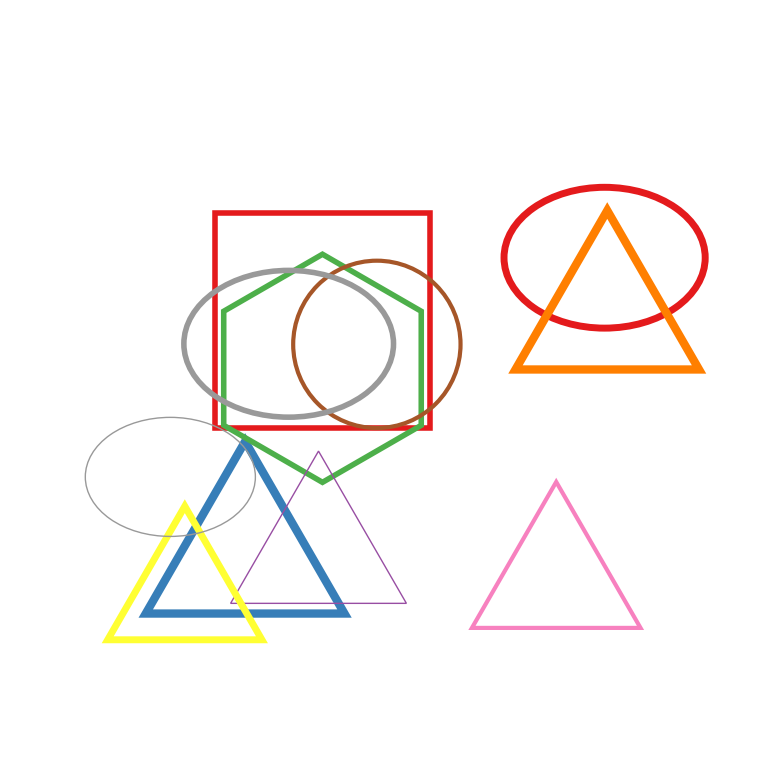[{"shape": "square", "thickness": 2, "radius": 0.7, "center": [0.419, 0.584]}, {"shape": "oval", "thickness": 2.5, "radius": 0.65, "center": [0.785, 0.665]}, {"shape": "triangle", "thickness": 3, "radius": 0.75, "center": [0.318, 0.278]}, {"shape": "hexagon", "thickness": 2, "radius": 0.74, "center": [0.419, 0.522]}, {"shape": "triangle", "thickness": 0.5, "radius": 0.66, "center": [0.414, 0.282]}, {"shape": "triangle", "thickness": 3, "radius": 0.69, "center": [0.789, 0.589]}, {"shape": "triangle", "thickness": 2.5, "radius": 0.58, "center": [0.24, 0.227]}, {"shape": "circle", "thickness": 1.5, "radius": 0.54, "center": [0.489, 0.553]}, {"shape": "triangle", "thickness": 1.5, "radius": 0.63, "center": [0.722, 0.248]}, {"shape": "oval", "thickness": 2, "radius": 0.68, "center": [0.375, 0.554]}, {"shape": "oval", "thickness": 0.5, "radius": 0.55, "center": [0.221, 0.381]}]